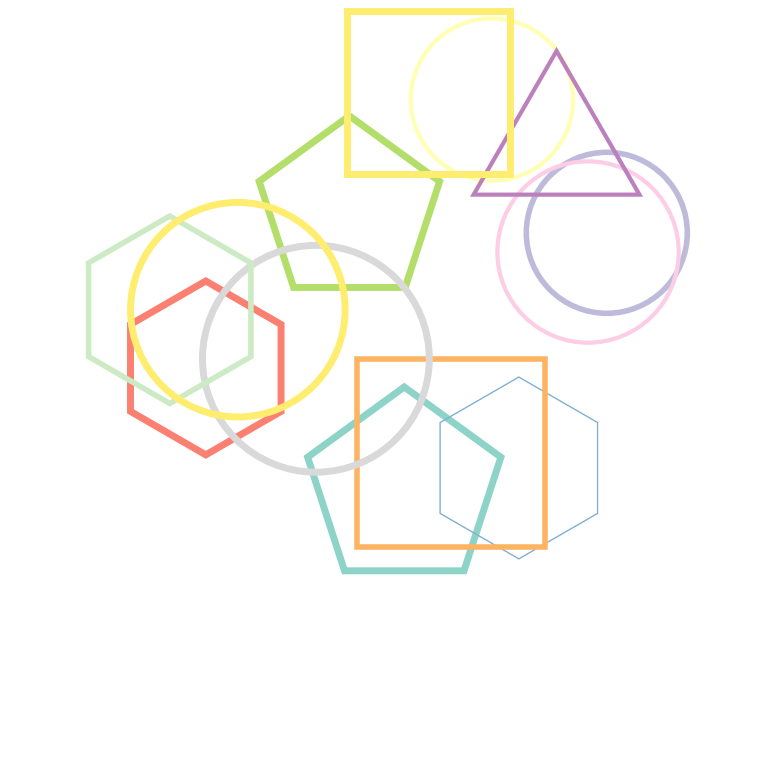[{"shape": "pentagon", "thickness": 2.5, "radius": 0.66, "center": [0.525, 0.365]}, {"shape": "circle", "thickness": 1.5, "radius": 0.53, "center": [0.639, 0.871]}, {"shape": "circle", "thickness": 2, "radius": 0.52, "center": [0.788, 0.698]}, {"shape": "hexagon", "thickness": 2.5, "radius": 0.56, "center": [0.267, 0.522]}, {"shape": "hexagon", "thickness": 0.5, "radius": 0.59, "center": [0.674, 0.392]}, {"shape": "square", "thickness": 2, "radius": 0.61, "center": [0.586, 0.412]}, {"shape": "pentagon", "thickness": 2.5, "radius": 0.62, "center": [0.454, 0.726]}, {"shape": "circle", "thickness": 1.5, "radius": 0.59, "center": [0.764, 0.673]}, {"shape": "circle", "thickness": 2.5, "radius": 0.74, "center": [0.41, 0.534]}, {"shape": "triangle", "thickness": 1.5, "radius": 0.62, "center": [0.723, 0.809]}, {"shape": "hexagon", "thickness": 2, "radius": 0.61, "center": [0.22, 0.598]}, {"shape": "circle", "thickness": 2.5, "radius": 0.7, "center": [0.309, 0.598]}, {"shape": "square", "thickness": 2.5, "radius": 0.53, "center": [0.556, 0.88]}]